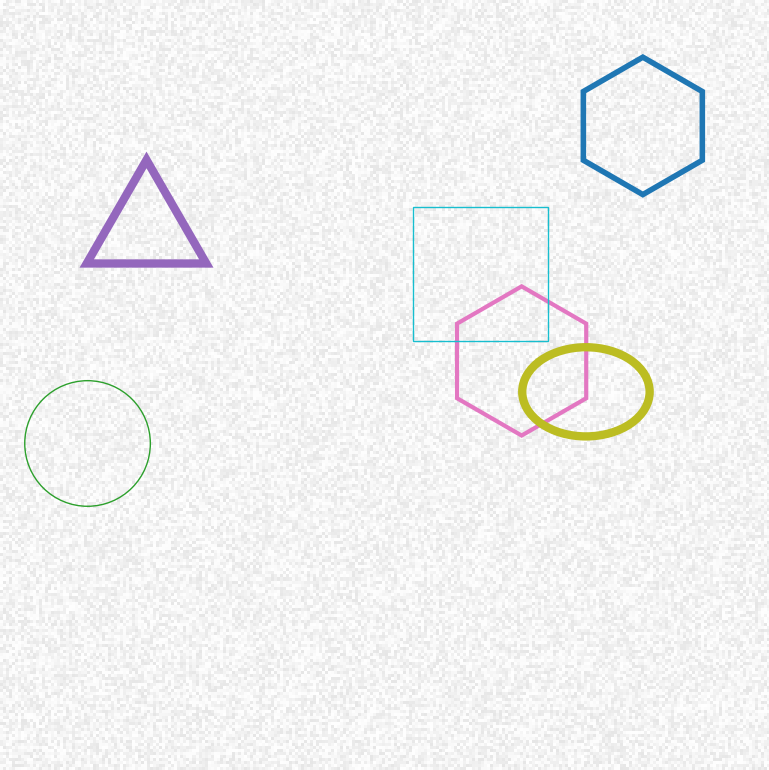[{"shape": "hexagon", "thickness": 2, "radius": 0.45, "center": [0.835, 0.837]}, {"shape": "circle", "thickness": 0.5, "radius": 0.41, "center": [0.114, 0.424]}, {"shape": "triangle", "thickness": 3, "radius": 0.45, "center": [0.19, 0.703]}, {"shape": "hexagon", "thickness": 1.5, "radius": 0.48, "center": [0.677, 0.531]}, {"shape": "oval", "thickness": 3, "radius": 0.41, "center": [0.761, 0.491]}, {"shape": "square", "thickness": 0.5, "radius": 0.44, "center": [0.624, 0.644]}]